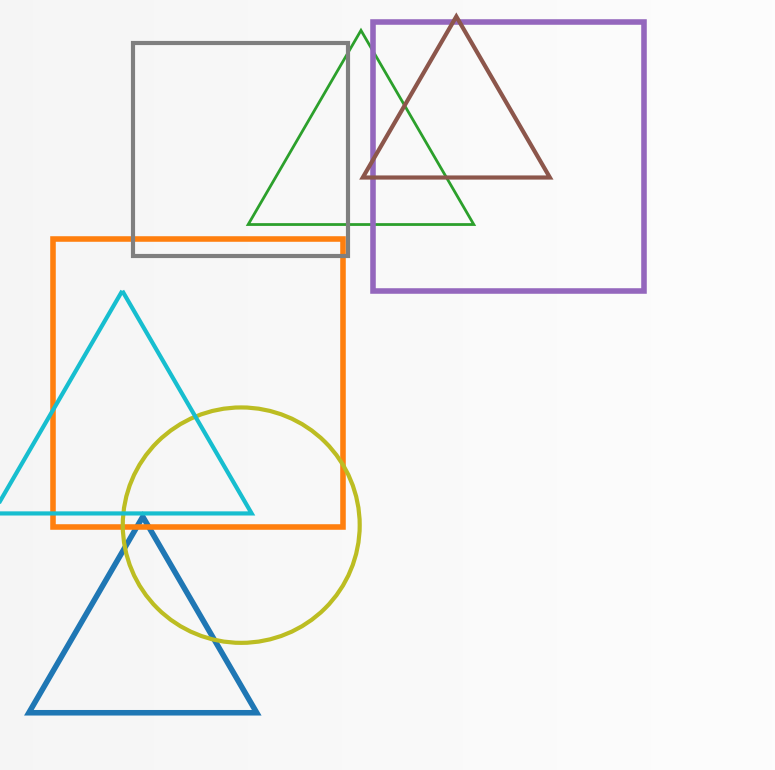[{"shape": "triangle", "thickness": 2, "radius": 0.85, "center": [0.184, 0.159]}, {"shape": "square", "thickness": 2, "radius": 0.93, "center": [0.256, 0.502]}, {"shape": "triangle", "thickness": 1, "radius": 0.84, "center": [0.466, 0.792]}, {"shape": "square", "thickness": 2, "radius": 0.87, "center": [0.656, 0.797]}, {"shape": "triangle", "thickness": 1.5, "radius": 0.7, "center": [0.589, 0.839]}, {"shape": "square", "thickness": 1.5, "radius": 0.69, "center": [0.311, 0.806]}, {"shape": "circle", "thickness": 1.5, "radius": 0.76, "center": [0.311, 0.318]}, {"shape": "triangle", "thickness": 1.5, "radius": 0.96, "center": [0.158, 0.43]}]